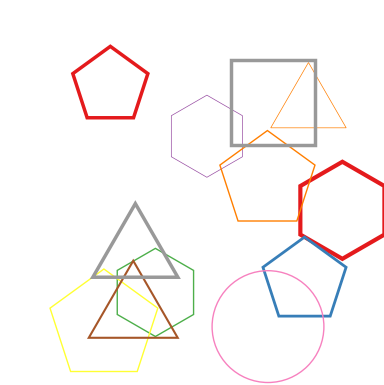[{"shape": "pentagon", "thickness": 2.5, "radius": 0.51, "center": [0.287, 0.777]}, {"shape": "hexagon", "thickness": 3, "radius": 0.63, "center": [0.889, 0.454]}, {"shape": "pentagon", "thickness": 2, "radius": 0.57, "center": [0.791, 0.271]}, {"shape": "hexagon", "thickness": 1, "radius": 0.57, "center": [0.404, 0.24]}, {"shape": "hexagon", "thickness": 0.5, "radius": 0.53, "center": [0.537, 0.646]}, {"shape": "triangle", "thickness": 0.5, "radius": 0.57, "center": [0.801, 0.725]}, {"shape": "pentagon", "thickness": 1, "radius": 0.65, "center": [0.695, 0.531]}, {"shape": "pentagon", "thickness": 1, "radius": 0.74, "center": [0.27, 0.154]}, {"shape": "triangle", "thickness": 1.5, "radius": 0.67, "center": [0.346, 0.189]}, {"shape": "circle", "thickness": 1, "radius": 0.73, "center": [0.696, 0.152]}, {"shape": "triangle", "thickness": 2.5, "radius": 0.64, "center": [0.352, 0.344]}, {"shape": "square", "thickness": 2.5, "radius": 0.55, "center": [0.709, 0.734]}]